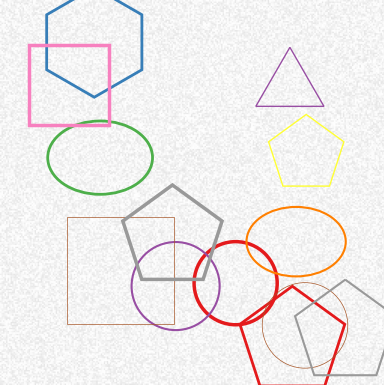[{"shape": "circle", "thickness": 2.5, "radius": 0.54, "center": [0.612, 0.264]}, {"shape": "pentagon", "thickness": 2, "radius": 0.72, "center": [0.759, 0.113]}, {"shape": "hexagon", "thickness": 2, "radius": 0.71, "center": [0.245, 0.89]}, {"shape": "oval", "thickness": 2, "radius": 0.68, "center": [0.26, 0.591]}, {"shape": "triangle", "thickness": 1, "radius": 0.51, "center": [0.753, 0.775]}, {"shape": "circle", "thickness": 1.5, "radius": 0.57, "center": [0.456, 0.257]}, {"shape": "oval", "thickness": 1.5, "radius": 0.64, "center": [0.769, 0.372]}, {"shape": "pentagon", "thickness": 1, "radius": 0.51, "center": [0.795, 0.6]}, {"shape": "circle", "thickness": 0.5, "radius": 0.56, "center": [0.792, 0.155]}, {"shape": "square", "thickness": 0.5, "radius": 0.69, "center": [0.313, 0.297]}, {"shape": "square", "thickness": 2.5, "radius": 0.52, "center": [0.18, 0.78]}, {"shape": "pentagon", "thickness": 1.5, "radius": 0.69, "center": [0.897, 0.136]}, {"shape": "pentagon", "thickness": 2.5, "radius": 0.68, "center": [0.448, 0.384]}]